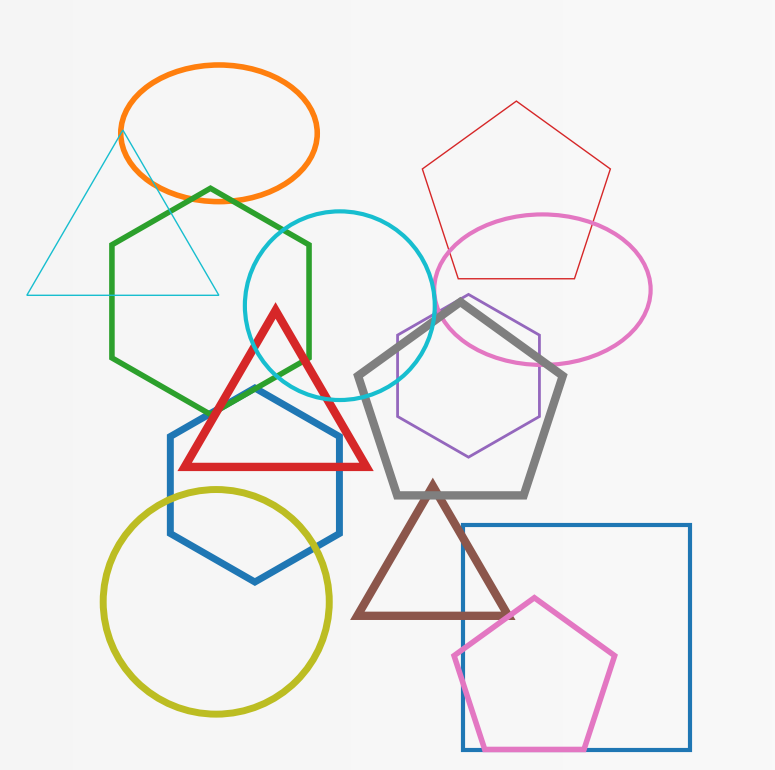[{"shape": "square", "thickness": 1.5, "radius": 0.73, "center": [0.744, 0.172]}, {"shape": "hexagon", "thickness": 2.5, "radius": 0.63, "center": [0.329, 0.37]}, {"shape": "oval", "thickness": 2, "radius": 0.63, "center": [0.283, 0.827]}, {"shape": "hexagon", "thickness": 2, "radius": 0.73, "center": [0.272, 0.609]}, {"shape": "pentagon", "thickness": 0.5, "radius": 0.64, "center": [0.666, 0.741]}, {"shape": "triangle", "thickness": 3, "radius": 0.68, "center": [0.356, 0.461]}, {"shape": "hexagon", "thickness": 1, "radius": 0.53, "center": [0.605, 0.512]}, {"shape": "triangle", "thickness": 3, "radius": 0.56, "center": [0.558, 0.256]}, {"shape": "pentagon", "thickness": 2, "radius": 0.54, "center": [0.689, 0.115]}, {"shape": "oval", "thickness": 1.5, "radius": 0.7, "center": [0.7, 0.624]}, {"shape": "pentagon", "thickness": 3, "radius": 0.69, "center": [0.594, 0.469]}, {"shape": "circle", "thickness": 2.5, "radius": 0.73, "center": [0.279, 0.218]}, {"shape": "triangle", "thickness": 0.5, "radius": 0.72, "center": [0.159, 0.688]}, {"shape": "circle", "thickness": 1.5, "radius": 0.61, "center": [0.438, 0.603]}]